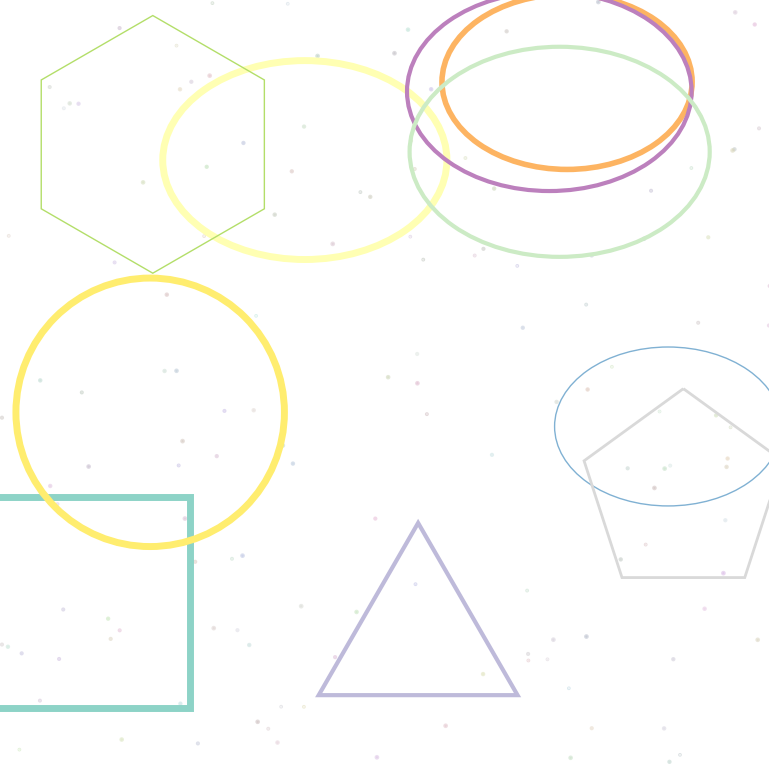[{"shape": "square", "thickness": 2.5, "radius": 0.68, "center": [0.11, 0.217]}, {"shape": "oval", "thickness": 2.5, "radius": 0.92, "center": [0.396, 0.792]}, {"shape": "triangle", "thickness": 1.5, "radius": 0.75, "center": [0.543, 0.172]}, {"shape": "oval", "thickness": 0.5, "radius": 0.74, "center": [0.868, 0.446]}, {"shape": "oval", "thickness": 2, "radius": 0.81, "center": [0.736, 0.894]}, {"shape": "hexagon", "thickness": 0.5, "radius": 0.84, "center": [0.198, 0.812]}, {"shape": "pentagon", "thickness": 1, "radius": 0.68, "center": [0.887, 0.36]}, {"shape": "oval", "thickness": 1.5, "radius": 0.92, "center": [0.713, 0.881]}, {"shape": "oval", "thickness": 1.5, "radius": 0.97, "center": [0.727, 0.803]}, {"shape": "circle", "thickness": 2.5, "radius": 0.87, "center": [0.195, 0.465]}]